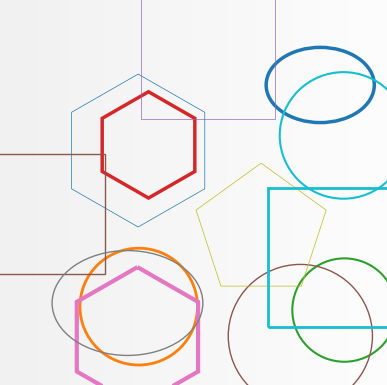[{"shape": "hexagon", "thickness": 0.5, "radius": 0.99, "center": [0.356, 0.609]}, {"shape": "oval", "thickness": 2.5, "radius": 0.7, "center": [0.826, 0.779]}, {"shape": "circle", "thickness": 2, "radius": 0.76, "center": [0.358, 0.204]}, {"shape": "circle", "thickness": 1.5, "radius": 0.67, "center": [0.889, 0.195]}, {"shape": "hexagon", "thickness": 2.5, "radius": 0.69, "center": [0.383, 0.624]}, {"shape": "square", "thickness": 0.5, "radius": 0.87, "center": [0.537, 0.865]}, {"shape": "circle", "thickness": 1, "radius": 0.93, "center": [0.775, 0.127]}, {"shape": "square", "thickness": 1, "radius": 0.78, "center": [0.117, 0.444]}, {"shape": "hexagon", "thickness": 3, "radius": 0.9, "center": [0.355, 0.125]}, {"shape": "oval", "thickness": 1, "radius": 0.97, "center": [0.329, 0.213]}, {"shape": "pentagon", "thickness": 0.5, "radius": 0.88, "center": [0.674, 0.4]}, {"shape": "square", "thickness": 2, "radius": 0.9, "center": [0.87, 0.331]}, {"shape": "circle", "thickness": 1.5, "radius": 0.82, "center": [0.886, 0.648]}]